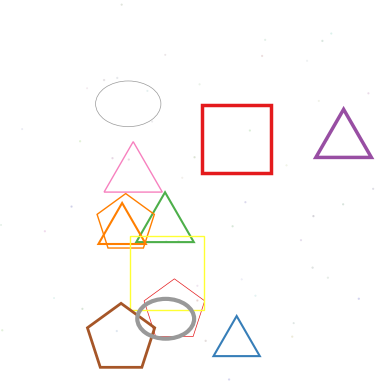[{"shape": "square", "thickness": 2.5, "radius": 0.44, "center": [0.614, 0.639]}, {"shape": "pentagon", "thickness": 0.5, "radius": 0.41, "center": [0.453, 0.193]}, {"shape": "triangle", "thickness": 1.5, "radius": 0.35, "center": [0.615, 0.11]}, {"shape": "triangle", "thickness": 1.5, "radius": 0.43, "center": [0.429, 0.414]}, {"shape": "triangle", "thickness": 2.5, "radius": 0.42, "center": [0.892, 0.633]}, {"shape": "pentagon", "thickness": 1, "radius": 0.39, "center": [0.327, 0.419]}, {"shape": "triangle", "thickness": 1.5, "radius": 0.36, "center": [0.317, 0.402]}, {"shape": "square", "thickness": 1, "radius": 0.48, "center": [0.433, 0.291]}, {"shape": "pentagon", "thickness": 2, "radius": 0.46, "center": [0.314, 0.12]}, {"shape": "triangle", "thickness": 1, "radius": 0.44, "center": [0.346, 0.545]}, {"shape": "oval", "thickness": 0.5, "radius": 0.42, "center": [0.333, 0.73]}, {"shape": "oval", "thickness": 3, "radius": 0.37, "center": [0.43, 0.172]}]